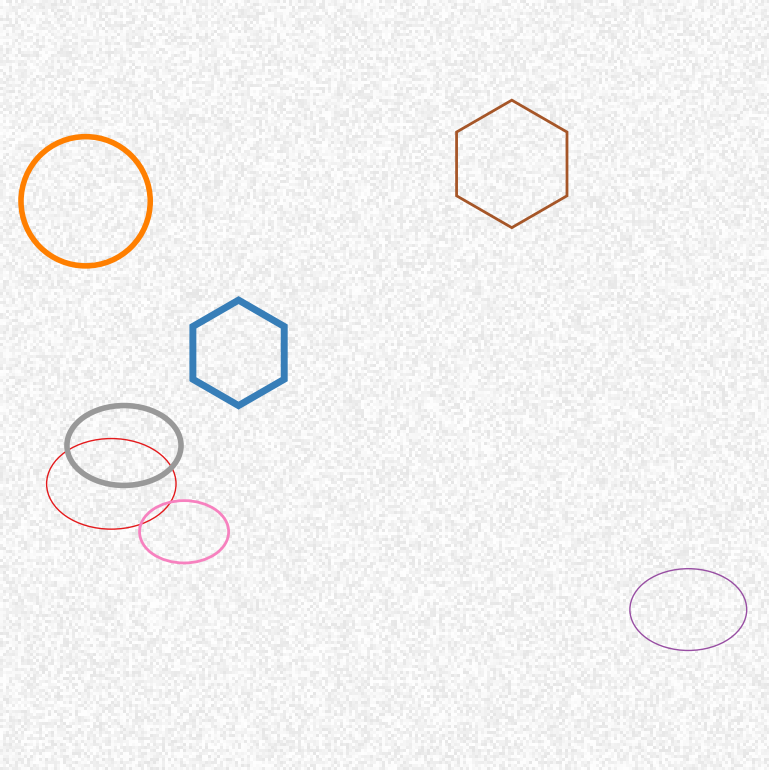[{"shape": "oval", "thickness": 0.5, "radius": 0.42, "center": [0.145, 0.372]}, {"shape": "hexagon", "thickness": 2.5, "radius": 0.34, "center": [0.31, 0.542]}, {"shape": "oval", "thickness": 0.5, "radius": 0.38, "center": [0.894, 0.208]}, {"shape": "circle", "thickness": 2, "radius": 0.42, "center": [0.111, 0.739]}, {"shape": "hexagon", "thickness": 1, "radius": 0.41, "center": [0.665, 0.787]}, {"shape": "oval", "thickness": 1, "radius": 0.29, "center": [0.239, 0.309]}, {"shape": "oval", "thickness": 2, "radius": 0.37, "center": [0.161, 0.421]}]